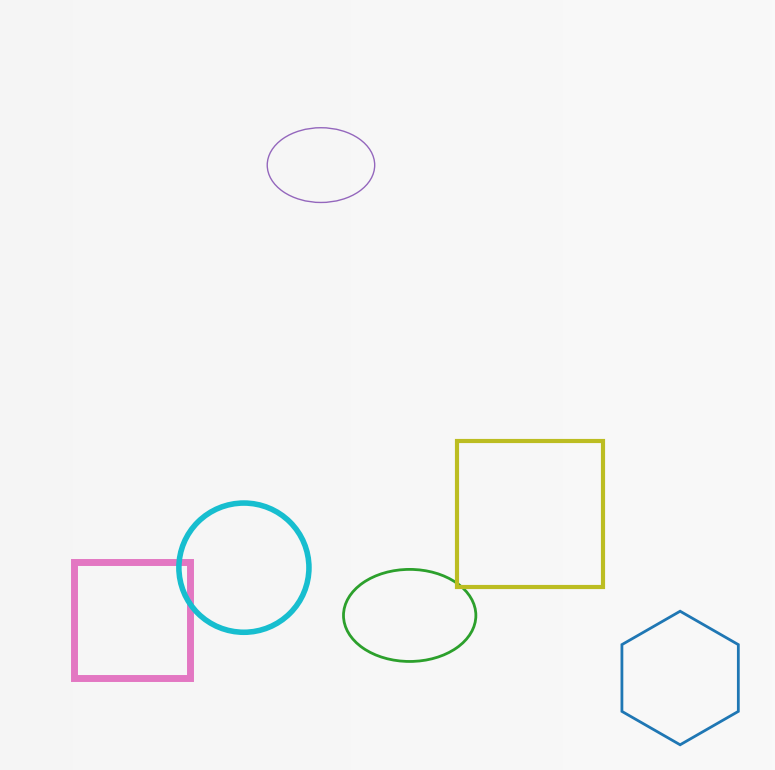[{"shape": "hexagon", "thickness": 1, "radius": 0.43, "center": [0.878, 0.119]}, {"shape": "oval", "thickness": 1, "radius": 0.43, "center": [0.529, 0.201]}, {"shape": "oval", "thickness": 0.5, "radius": 0.35, "center": [0.414, 0.786]}, {"shape": "square", "thickness": 2.5, "radius": 0.37, "center": [0.171, 0.195]}, {"shape": "square", "thickness": 1.5, "radius": 0.47, "center": [0.684, 0.333]}, {"shape": "circle", "thickness": 2, "radius": 0.42, "center": [0.315, 0.263]}]